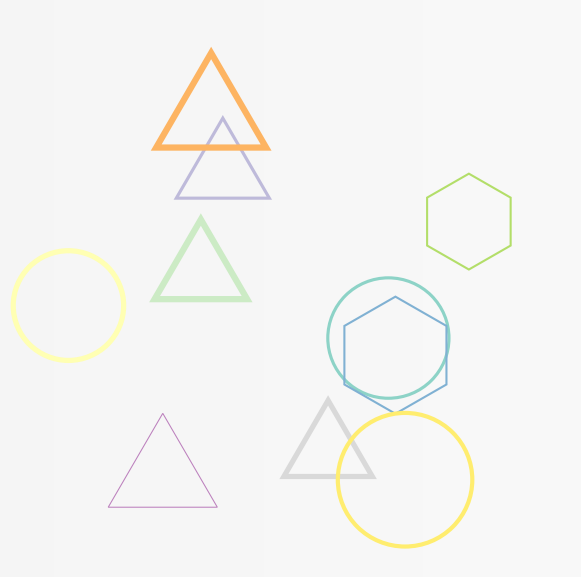[{"shape": "circle", "thickness": 1.5, "radius": 0.52, "center": [0.668, 0.414]}, {"shape": "circle", "thickness": 2.5, "radius": 0.47, "center": [0.118, 0.47]}, {"shape": "triangle", "thickness": 1.5, "radius": 0.46, "center": [0.383, 0.702]}, {"shape": "hexagon", "thickness": 1, "radius": 0.51, "center": [0.68, 0.384]}, {"shape": "triangle", "thickness": 3, "radius": 0.55, "center": [0.363, 0.798]}, {"shape": "hexagon", "thickness": 1, "radius": 0.41, "center": [0.807, 0.615]}, {"shape": "triangle", "thickness": 2.5, "radius": 0.44, "center": [0.564, 0.218]}, {"shape": "triangle", "thickness": 0.5, "radius": 0.54, "center": [0.28, 0.175]}, {"shape": "triangle", "thickness": 3, "radius": 0.46, "center": [0.346, 0.527]}, {"shape": "circle", "thickness": 2, "radius": 0.58, "center": [0.697, 0.168]}]